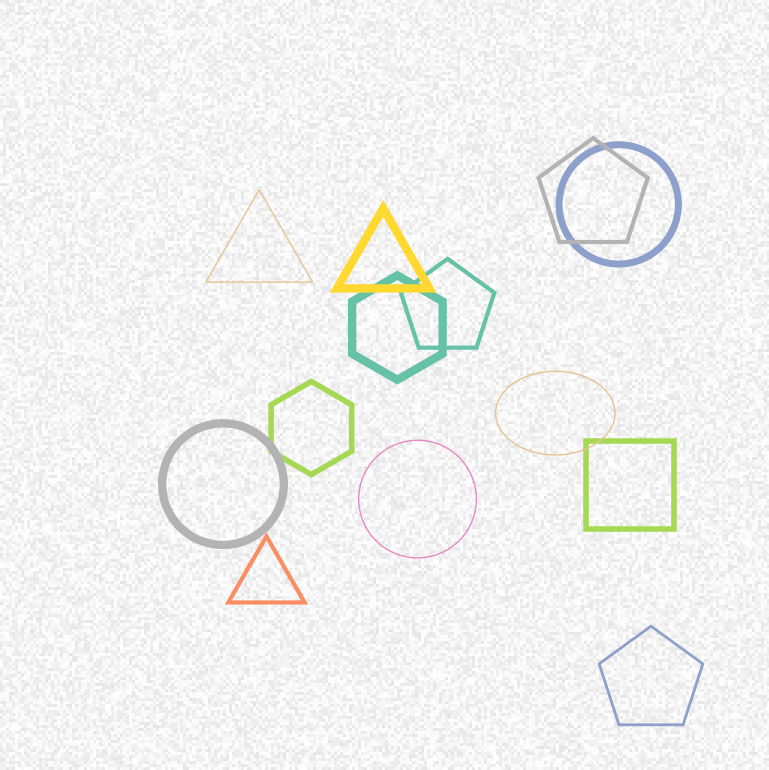[{"shape": "pentagon", "thickness": 1.5, "radius": 0.32, "center": [0.581, 0.6]}, {"shape": "hexagon", "thickness": 3, "radius": 0.34, "center": [0.516, 0.575]}, {"shape": "triangle", "thickness": 1.5, "radius": 0.29, "center": [0.346, 0.246]}, {"shape": "pentagon", "thickness": 1, "radius": 0.35, "center": [0.845, 0.116]}, {"shape": "circle", "thickness": 2.5, "radius": 0.39, "center": [0.804, 0.735]}, {"shape": "circle", "thickness": 0.5, "radius": 0.38, "center": [0.542, 0.352]}, {"shape": "hexagon", "thickness": 2, "radius": 0.3, "center": [0.404, 0.444]}, {"shape": "square", "thickness": 2, "radius": 0.29, "center": [0.818, 0.37]}, {"shape": "triangle", "thickness": 3, "radius": 0.35, "center": [0.498, 0.66]}, {"shape": "oval", "thickness": 0.5, "radius": 0.39, "center": [0.721, 0.464]}, {"shape": "triangle", "thickness": 0.5, "radius": 0.4, "center": [0.337, 0.674]}, {"shape": "pentagon", "thickness": 1.5, "radius": 0.37, "center": [0.77, 0.746]}, {"shape": "circle", "thickness": 3, "radius": 0.4, "center": [0.29, 0.371]}]